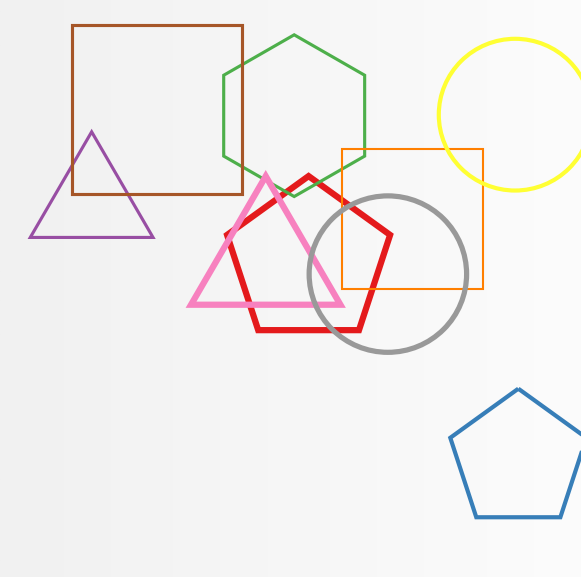[{"shape": "pentagon", "thickness": 3, "radius": 0.74, "center": [0.531, 0.547]}, {"shape": "pentagon", "thickness": 2, "radius": 0.62, "center": [0.892, 0.203]}, {"shape": "hexagon", "thickness": 1.5, "radius": 0.7, "center": [0.506, 0.799]}, {"shape": "triangle", "thickness": 1.5, "radius": 0.61, "center": [0.158, 0.649]}, {"shape": "square", "thickness": 1, "radius": 0.61, "center": [0.709, 0.62]}, {"shape": "circle", "thickness": 2, "radius": 0.66, "center": [0.886, 0.801]}, {"shape": "square", "thickness": 1.5, "radius": 0.73, "center": [0.27, 0.81]}, {"shape": "triangle", "thickness": 3, "radius": 0.74, "center": [0.457, 0.546]}, {"shape": "circle", "thickness": 2.5, "radius": 0.68, "center": [0.667, 0.525]}]